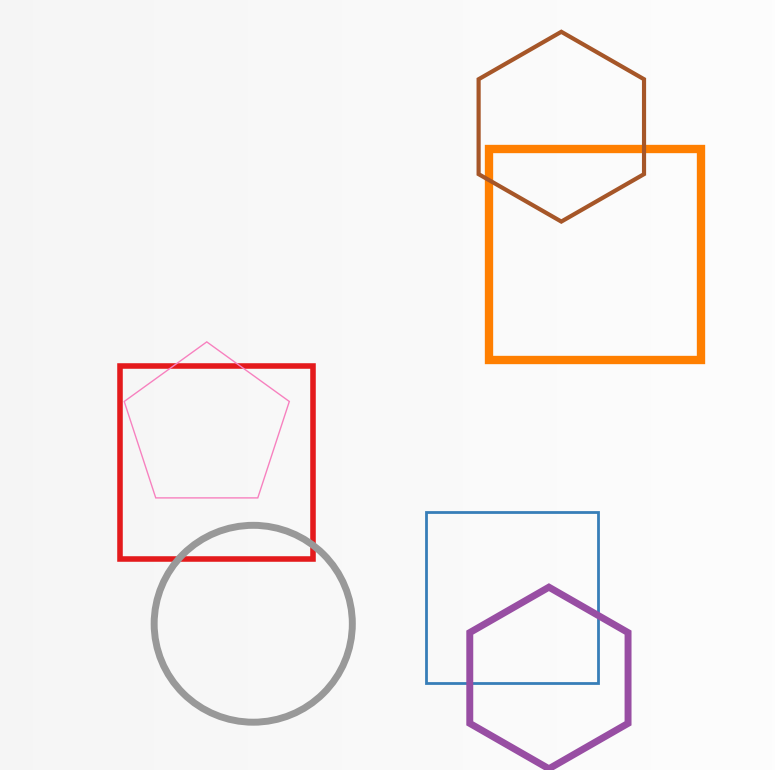[{"shape": "square", "thickness": 2, "radius": 0.62, "center": [0.279, 0.399]}, {"shape": "square", "thickness": 1, "radius": 0.55, "center": [0.661, 0.224]}, {"shape": "hexagon", "thickness": 2.5, "radius": 0.59, "center": [0.708, 0.12]}, {"shape": "square", "thickness": 3, "radius": 0.69, "center": [0.768, 0.669]}, {"shape": "hexagon", "thickness": 1.5, "radius": 0.62, "center": [0.724, 0.835]}, {"shape": "pentagon", "thickness": 0.5, "radius": 0.56, "center": [0.267, 0.444]}, {"shape": "circle", "thickness": 2.5, "radius": 0.64, "center": [0.327, 0.19]}]